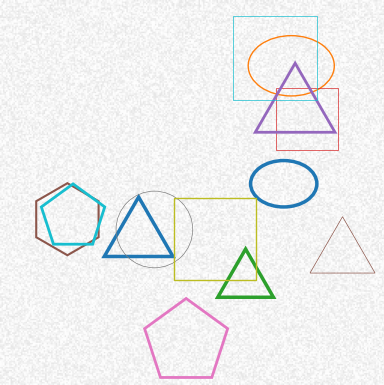[{"shape": "triangle", "thickness": 2.5, "radius": 0.51, "center": [0.36, 0.385]}, {"shape": "oval", "thickness": 2.5, "radius": 0.43, "center": [0.737, 0.523]}, {"shape": "oval", "thickness": 1, "radius": 0.56, "center": [0.756, 0.829]}, {"shape": "triangle", "thickness": 2.5, "radius": 0.42, "center": [0.638, 0.27]}, {"shape": "square", "thickness": 0.5, "radius": 0.4, "center": [0.797, 0.692]}, {"shape": "triangle", "thickness": 2, "radius": 0.6, "center": [0.767, 0.716]}, {"shape": "hexagon", "thickness": 1.5, "radius": 0.47, "center": [0.175, 0.431]}, {"shape": "triangle", "thickness": 0.5, "radius": 0.49, "center": [0.89, 0.34]}, {"shape": "pentagon", "thickness": 2, "radius": 0.57, "center": [0.483, 0.111]}, {"shape": "circle", "thickness": 0.5, "radius": 0.5, "center": [0.401, 0.404]}, {"shape": "square", "thickness": 1, "radius": 0.53, "center": [0.559, 0.379]}, {"shape": "pentagon", "thickness": 2, "radius": 0.43, "center": [0.19, 0.436]}, {"shape": "square", "thickness": 0.5, "radius": 0.55, "center": [0.714, 0.85]}]